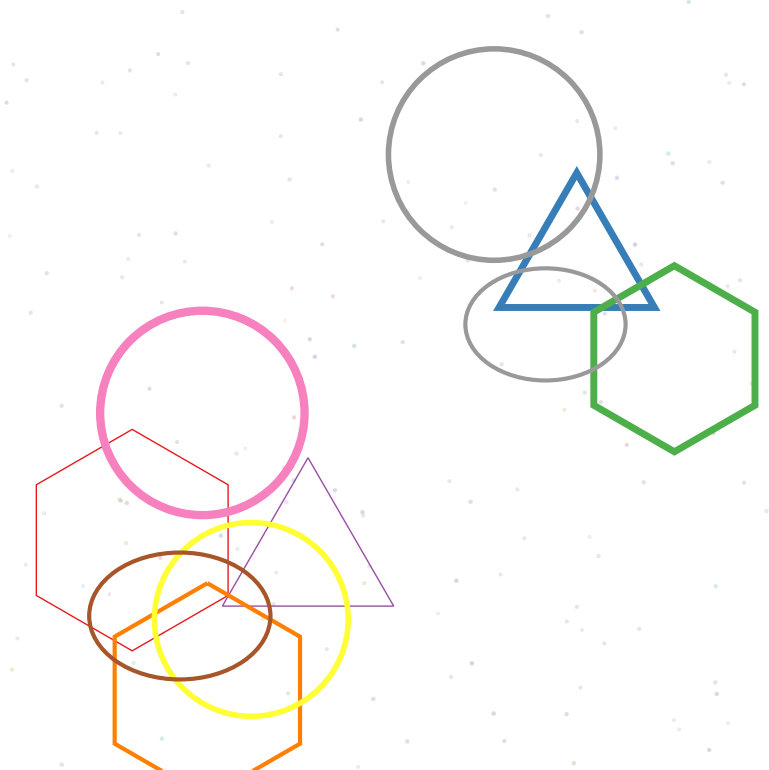[{"shape": "hexagon", "thickness": 0.5, "radius": 0.72, "center": [0.172, 0.299]}, {"shape": "triangle", "thickness": 2.5, "radius": 0.58, "center": [0.749, 0.659]}, {"shape": "hexagon", "thickness": 2.5, "radius": 0.6, "center": [0.876, 0.534]}, {"shape": "triangle", "thickness": 0.5, "radius": 0.64, "center": [0.4, 0.277]}, {"shape": "hexagon", "thickness": 1.5, "radius": 0.69, "center": [0.269, 0.104]}, {"shape": "circle", "thickness": 2, "radius": 0.63, "center": [0.326, 0.196]}, {"shape": "oval", "thickness": 1.5, "radius": 0.59, "center": [0.234, 0.2]}, {"shape": "circle", "thickness": 3, "radius": 0.66, "center": [0.263, 0.464]}, {"shape": "circle", "thickness": 2, "radius": 0.69, "center": [0.642, 0.799]}, {"shape": "oval", "thickness": 1.5, "radius": 0.52, "center": [0.708, 0.579]}]